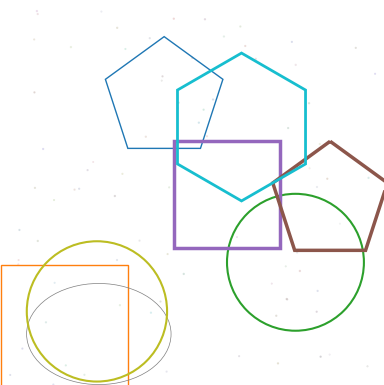[{"shape": "pentagon", "thickness": 1, "radius": 0.8, "center": [0.426, 0.744]}, {"shape": "square", "thickness": 1, "radius": 0.82, "center": [0.168, 0.146]}, {"shape": "circle", "thickness": 1.5, "radius": 0.89, "center": [0.767, 0.319]}, {"shape": "square", "thickness": 2.5, "radius": 0.69, "center": [0.59, 0.495]}, {"shape": "pentagon", "thickness": 2.5, "radius": 0.78, "center": [0.857, 0.476]}, {"shape": "oval", "thickness": 0.5, "radius": 0.94, "center": [0.257, 0.132]}, {"shape": "circle", "thickness": 1.5, "radius": 0.91, "center": [0.252, 0.191]}, {"shape": "hexagon", "thickness": 2, "radius": 0.96, "center": [0.627, 0.67]}]